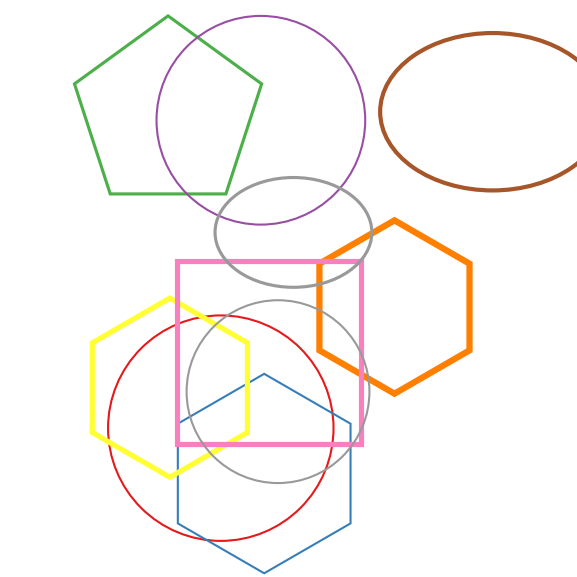[{"shape": "circle", "thickness": 1, "radius": 0.98, "center": [0.382, 0.258]}, {"shape": "hexagon", "thickness": 1, "radius": 0.86, "center": [0.457, 0.179]}, {"shape": "pentagon", "thickness": 1.5, "radius": 0.85, "center": [0.291, 0.801]}, {"shape": "circle", "thickness": 1, "radius": 0.9, "center": [0.452, 0.791]}, {"shape": "hexagon", "thickness": 3, "radius": 0.75, "center": [0.683, 0.468]}, {"shape": "hexagon", "thickness": 2.5, "radius": 0.78, "center": [0.294, 0.328]}, {"shape": "oval", "thickness": 2, "radius": 0.97, "center": [0.853, 0.806]}, {"shape": "square", "thickness": 2.5, "radius": 0.79, "center": [0.466, 0.388]}, {"shape": "oval", "thickness": 1.5, "radius": 0.68, "center": [0.508, 0.597]}, {"shape": "circle", "thickness": 1, "radius": 0.79, "center": [0.481, 0.321]}]